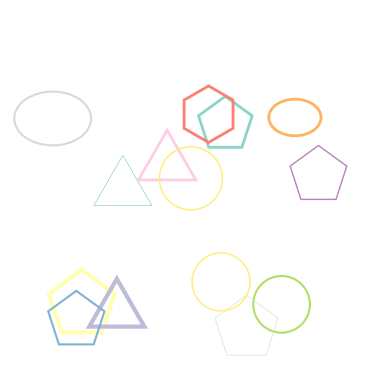[{"shape": "triangle", "thickness": 0.5, "radius": 0.44, "center": [0.319, 0.51]}, {"shape": "pentagon", "thickness": 2, "radius": 0.37, "center": [0.585, 0.677]}, {"shape": "pentagon", "thickness": 3, "radius": 0.45, "center": [0.212, 0.209]}, {"shape": "triangle", "thickness": 3, "radius": 0.41, "center": [0.303, 0.193]}, {"shape": "hexagon", "thickness": 2, "radius": 0.37, "center": [0.542, 0.703]}, {"shape": "pentagon", "thickness": 1.5, "radius": 0.38, "center": [0.198, 0.168]}, {"shape": "oval", "thickness": 2, "radius": 0.34, "center": [0.766, 0.695]}, {"shape": "circle", "thickness": 1.5, "radius": 0.37, "center": [0.731, 0.21]}, {"shape": "triangle", "thickness": 2, "radius": 0.43, "center": [0.434, 0.576]}, {"shape": "oval", "thickness": 1.5, "radius": 0.5, "center": [0.137, 0.692]}, {"shape": "pentagon", "thickness": 1, "radius": 0.39, "center": [0.827, 0.545]}, {"shape": "pentagon", "thickness": 0.5, "radius": 0.43, "center": [0.64, 0.147]}, {"shape": "circle", "thickness": 1, "radius": 0.41, "center": [0.496, 0.537]}, {"shape": "circle", "thickness": 1, "radius": 0.38, "center": [0.574, 0.268]}]